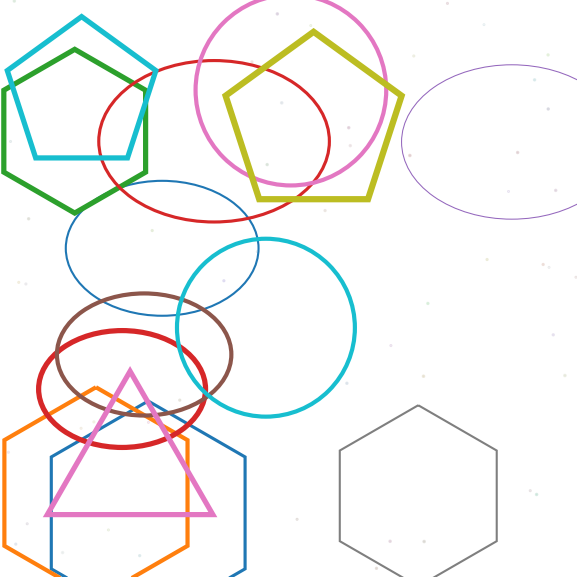[{"shape": "oval", "thickness": 1, "radius": 0.83, "center": [0.281, 0.569]}, {"shape": "hexagon", "thickness": 1.5, "radius": 0.97, "center": [0.257, 0.111]}, {"shape": "hexagon", "thickness": 2, "radius": 0.92, "center": [0.166, 0.145]}, {"shape": "hexagon", "thickness": 2.5, "radius": 0.71, "center": [0.129, 0.772]}, {"shape": "oval", "thickness": 2.5, "radius": 0.72, "center": [0.211, 0.326]}, {"shape": "oval", "thickness": 1.5, "radius": 1.0, "center": [0.371, 0.755]}, {"shape": "oval", "thickness": 0.5, "radius": 0.95, "center": [0.886, 0.753]}, {"shape": "oval", "thickness": 2, "radius": 0.76, "center": [0.25, 0.385]}, {"shape": "circle", "thickness": 2, "radius": 0.83, "center": [0.504, 0.843]}, {"shape": "triangle", "thickness": 2.5, "radius": 0.83, "center": [0.225, 0.191]}, {"shape": "hexagon", "thickness": 1, "radius": 0.78, "center": [0.724, 0.141]}, {"shape": "pentagon", "thickness": 3, "radius": 0.8, "center": [0.543, 0.784]}, {"shape": "circle", "thickness": 2, "radius": 0.77, "center": [0.46, 0.432]}, {"shape": "pentagon", "thickness": 2.5, "radius": 0.68, "center": [0.141, 0.835]}]